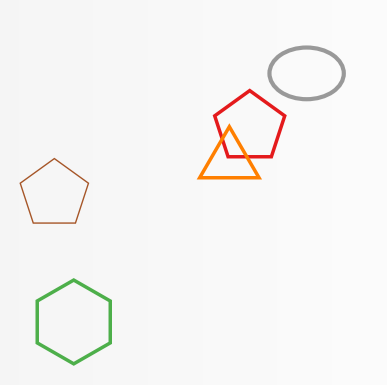[{"shape": "pentagon", "thickness": 2.5, "radius": 0.48, "center": [0.644, 0.67]}, {"shape": "hexagon", "thickness": 2.5, "radius": 0.54, "center": [0.19, 0.164]}, {"shape": "triangle", "thickness": 2.5, "radius": 0.44, "center": [0.592, 0.583]}, {"shape": "pentagon", "thickness": 1, "radius": 0.46, "center": [0.14, 0.496]}, {"shape": "oval", "thickness": 3, "radius": 0.48, "center": [0.791, 0.809]}]